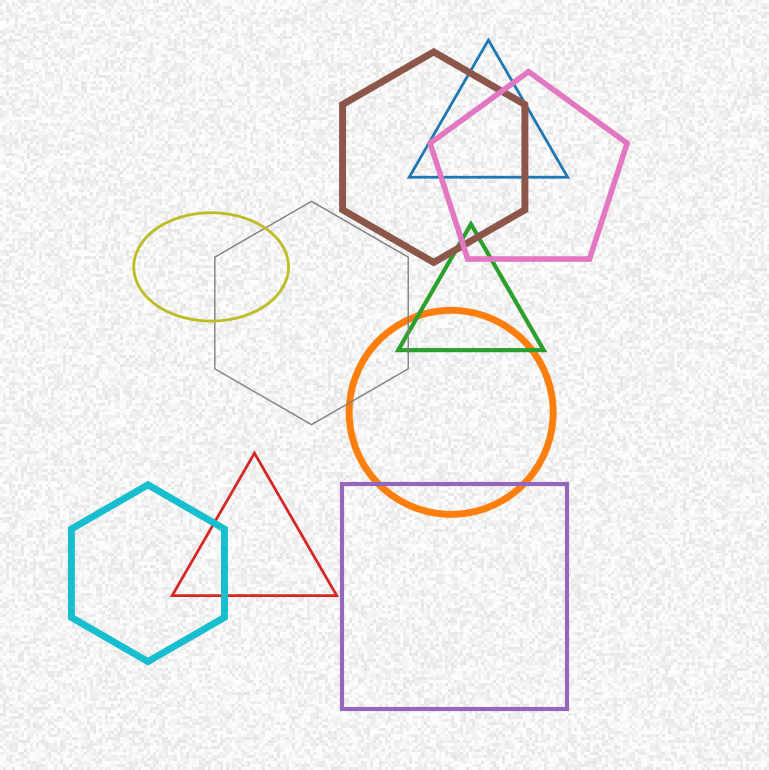[{"shape": "triangle", "thickness": 1, "radius": 0.59, "center": [0.634, 0.829]}, {"shape": "circle", "thickness": 2.5, "radius": 0.66, "center": [0.586, 0.465]}, {"shape": "triangle", "thickness": 1.5, "radius": 0.55, "center": [0.612, 0.6]}, {"shape": "triangle", "thickness": 1, "radius": 0.62, "center": [0.33, 0.288]}, {"shape": "square", "thickness": 1.5, "radius": 0.73, "center": [0.59, 0.225]}, {"shape": "hexagon", "thickness": 2.5, "radius": 0.68, "center": [0.563, 0.796]}, {"shape": "pentagon", "thickness": 2, "radius": 0.67, "center": [0.687, 0.772]}, {"shape": "hexagon", "thickness": 0.5, "radius": 0.73, "center": [0.405, 0.594]}, {"shape": "oval", "thickness": 1, "radius": 0.5, "center": [0.274, 0.653]}, {"shape": "hexagon", "thickness": 2.5, "radius": 0.57, "center": [0.192, 0.256]}]